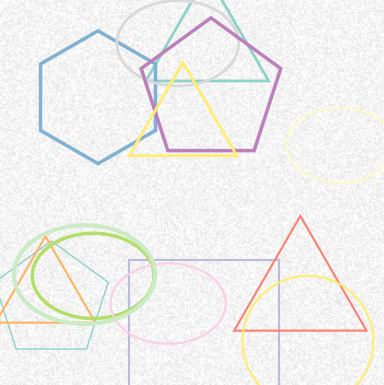[{"shape": "triangle", "thickness": 2, "radius": 0.92, "center": [0.538, 0.882]}, {"shape": "pentagon", "thickness": 1, "radius": 0.78, "center": [0.133, 0.219]}, {"shape": "oval", "thickness": 1, "radius": 0.69, "center": [0.883, 0.623]}, {"shape": "square", "thickness": 1.5, "radius": 0.97, "center": [0.53, 0.13]}, {"shape": "triangle", "thickness": 1.5, "radius": 0.99, "center": [0.78, 0.241]}, {"shape": "hexagon", "thickness": 2.5, "radius": 0.86, "center": [0.255, 0.748]}, {"shape": "triangle", "thickness": 1.5, "radius": 0.75, "center": [0.118, 0.237]}, {"shape": "oval", "thickness": 2.5, "radius": 0.79, "center": [0.242, 0.283]}, {"shape": "oval", "thickness": 1.5, "radius": 0.75, "center": [0.437, 0.212]}, {"shape": "oval", "thickness": 2, "radius": 0.79, "center": [0.462, 0.888]}, {"shape": "pentagon", "thickness": 2.5, "radius": 0.95, "center": [0.548, 0.763]}, {"shape": "oval", "thickness": 3, "radius": 0.92, "center": [0.22, 0.287]}, {"shape": "triangle", "thickness": 2, "radius": 0.81, "center": [0.475, 0.676]}, {"shape": "circle", "thickness": 1.5, "radius": 0.85, "center": [0.8, 0.114]}]